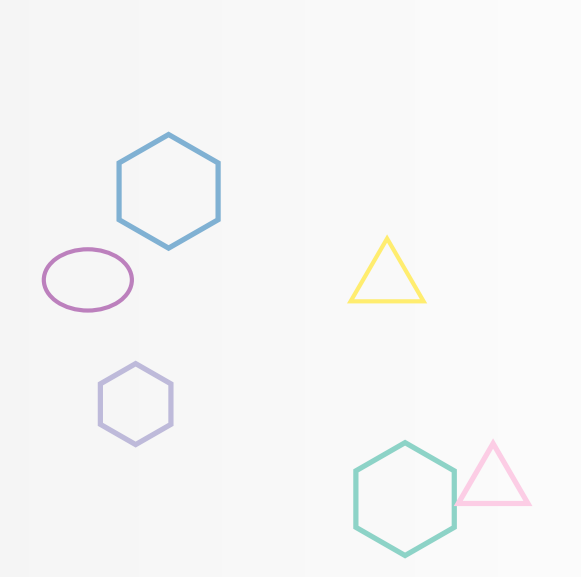[{"shape": "hexagon", "thickness": 2.5, "radius": 0.49, "center": [0.697, 0.135]}, {"shape": "hexagon", "thickness": 2.5, "radius": 0.35, "center": [0.233, 0.299]}, {"shape": "hexagon", "thickness": 2.5, "radius": 0.49, "center": [0.29, 0.668]}, {"shape": "triangle", "thickness": 2.5, "radius": 0.35, "center": [0.848, 0.162]}, {"shape": "oval", "thickness": 2, "radius": 0.38, "center": [0.151, 0.514]}, {"shape": "triangle", "thickness": 2, "radius": 0.36, "center": [0.666, 0.514]}]